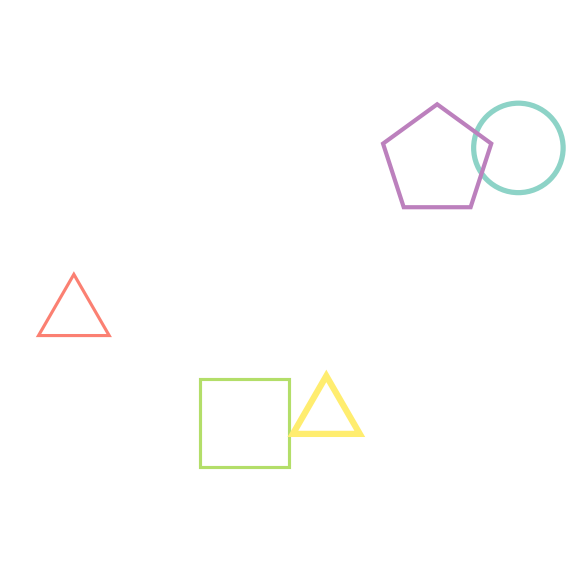[{"shape": "circle", "thickness": 2.5, "radius": 0.39, "center": [0.898, 0.743]}, {"shape": "triangle", "thickness": 1.5, "radius": 0.35, "center": [0.128, 0.453]}, {"shape": "square", "thickness": 1.5, "radius": 0.38, "center": [0.423, 0.267]}, {"shape": "pentagon", "thickness": 2, "radius": 0.49, "center": [0.757, 0.72]}, {"shape": "triangle", "thickness": 3, "radius": 0.33, "center": [0.565, 0.281]}]